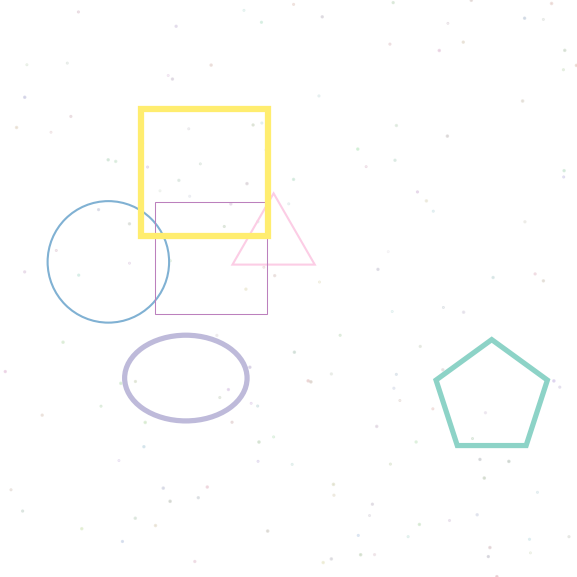[{"shape": "pentagon", "thickness": 2.5, "radius": 0.51, "center": [0.851, 0.31]}, {"shape": "oval", "thickness": 2.5, "radius": 0.53, "center": [0.322, 0.344]}, {"shape": "circle", "thickness": 1, "radius": 0.53, "center": [0.188, 0.546]}, {"shape": "triangle", "thickness": 1, "radius": 0.41, "center": [0.474, 0.582]}, {"shape": "square", "thickness": 0.5, "radius": 0.49, "center": [0.366, 0.552]}, {"shape": "square", "thickness": 3, "radius": 0.55, "center": [0.355, 0.7]}]